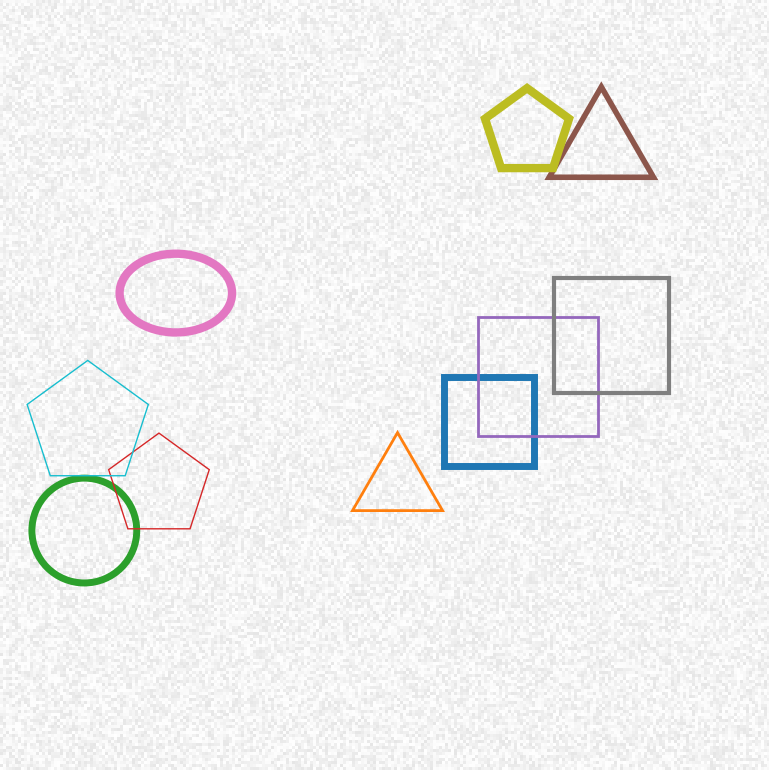[{"shape": "square", "thickness": 2.5, "radius": 0.29, "center": [0.635, 0.453]}, {"shape": "triangle", "thickness": 1, "radius": 0.34, "center": [0.516, 0.371]}, {"shape": "circle", "thickness": 2.5, "radius": 0.34, "center": [0.11, 0.311]}, {"shape": "pentagon", "thickness": 0.5, "radius": 0.34, "center": [0.206, 0.369]}, {"shape": "square", "thickness": 1, "radius": 0.39, "center": [0.699, 0.511]}, {"shape": "triangle", "thickness": 2, "radius": 0.39, "center": [0.781, 0.809]}, {"shape": "oval", "thickness": 3, "radius": 0.37, "center": [0.228, 0.619]}, {"shape": "square", "thickness": 1.5, "radius": 0.37, "center": [0.794, 0.564]}, {"shape": "pentagon", "thickness": 3, "radius": 0.29, "center": [0.684, 0.828]}, {"shape": "pentagon", "thickness": 0.5, "radius": 0.41, "center": [0.114, 0.449]}]